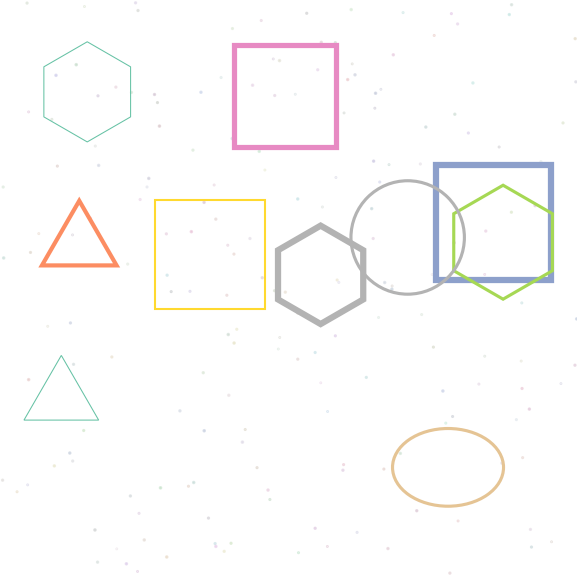[{"shape": "hexagon", "thickness": 0.5, "radius": 0.43, "center": [0.151, 0.84]}, {"shape": "triangle", "thickness": 0.5, "radius": 0.37, "center": [0.106, 0.309]}, {"shape": "triangle", "thickness": 2, "radius": 0.37, "center": [0.137, 0.577]}, {"shape": "square", "thickness": 3, "radius": 0.5, "center": [0.855, 0.614]}, {"shape": "square", "thickness": 2.5, "radius": 0.44, "center": [0.493, 0.833]}, {"shape": "hexagon", "thickness": 1.5, "radius": 0.49, "center": [0.871, 0.58]}, {"shape": "square", "thickness": 1, "radius": 0.48, "center": [0.363, 0.558]}, {"shape": "oval", "thickness": 1.5, "radius": 0.48, "center": [0.776, 0.19]}, {"shape": "hexagon", "thickness": 3, "radius": 0.43, "center": [0.555, 0.523]}, {"shape": "circle", "thickness": 1.5, "radius": 0.49, "center": [0.706, 0.588]}]